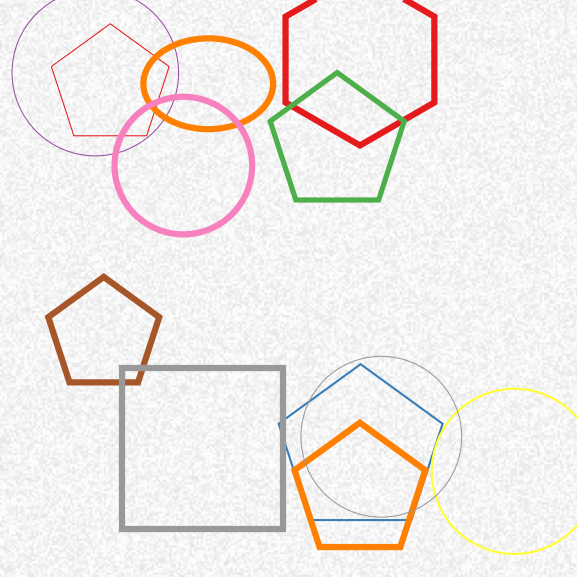[{"shape": "pentagon", "thickness": 0.5, "radius": 0.54, "center": [0.191, 0.851]}, {"shape": "hexagon", "thickness": 3, "radius": 0.74, "center": [0.623, 0.896]}, {"shape": "pentagon", "thickness": 1, "radius": 0.75, "center": [0.624, 0.219]}, {"shape": "pentagon", "thickness": 2.5, "radius": 0.61, "center": [0.584, 0.752]}, {"shape": "circle", "thickness": 0.5, "radius": 0.72, "center": [0.165, 0.873]}, {"shape": "oval", "thickness": 3, "radius": 0.56, "center": [0.361, 0.854]}, {"shape": "pentagon", "thickness": 3, "radius": 0.6, "center": [0.623, 0.148]}, {"shape": "circle", "thickness": 1, "radius": 0.72, "center": [0.891, 0.183]}, {"shape": "pentagon", "thickness": 3, "radius": 0.5, "center": [0.18, 0.419]}, {"shape": "circle", "thickness": 3, "radius": 0.6, "center": [0.318, 0.712]}, {"shape": "circle", "thickness": 0.5, "radius": 0.7, "center": [0.66, 0.243]}, {"shape": "square", "thickness": 3, "radius": 0.7, "center": [0.351, 0.222]}]